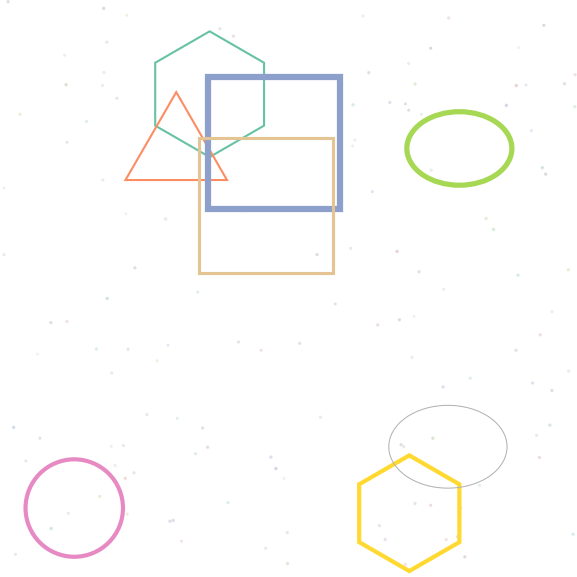[{"shape": "hexagon", "thickness": 1, "radius": 0.54, "center": [0.363, 0.836]}, {"shape": "triangle", "thickness": 1, "radius": 0.51, "center": [0.305, 0.738]}, {"shape": "square", "thickness": 3, "radius": 0.57, "center": [0.475, 0.751]}, {"shape": "circle", "thickness": 2, "radius": 0.42, "center": [0.129, 0.119]}, {"shape": "oval", "thickness": 2.5, "radius": 0.45, "center": [0.795, 0.742]}, {"shape": "hexagon", "thickness": 2, "radius": 0.5, "center": [0.709, 0.11]}, {"shape": "square", "thickness": 1.5, "radius": 0.58, "center": [0.46, 0.643]}, {"shape": "oval", "thickness": 0.5, "radius": 0.51, "center": [0.776, 0.226]}]